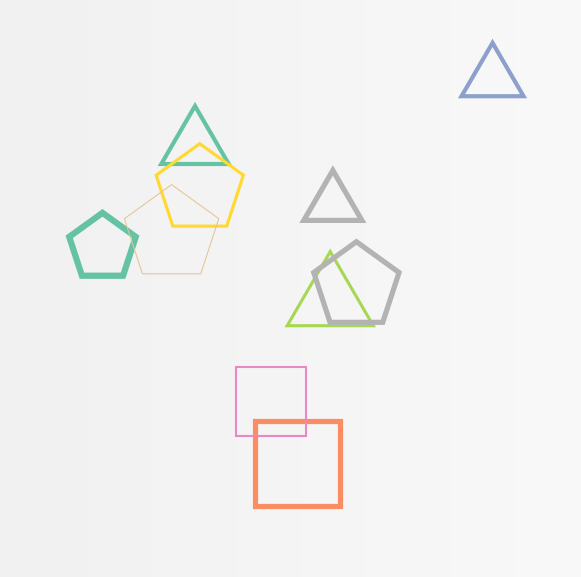[{"shape": "triangle", "thickness": 2, "radius": 0.33, "center": [0.335, 0.749]}, {"shape": "pentagon", "thickness": 3, "radius": 0.3, "center": [0.176, 0.57]}, {"shape": "square", "thickness": 2.5, "radius": 0.37, "center": [0.512, 0.197]}, {"shape": "triangle", "thickness": 2, "radius": 0.31, "center": [0.847, 0.863]}, {"shape": "square", "thickness": 1, "radius": 0.3, "center": [0.467, 0.304]}, {"shape": "triangle", "thickness": 1.5, "radius": 0.43, "center": [0.568, 0.478]}, {"shape": "pentagon", "thickness": 1.5, "radius": 0.39, "center": [0.344, 0.671]}, {"shape": "pentagon", "thickness": 0.5, "radius": 0.43, "center": [0.295, 0.594]}, {"shape": "triangle", "thickness": 2.5, "radius": 0.29, "center": [0.573, 0.646]}, {"shape": "pentagon", "thickness": 2.5, "radius": 0.39, "center": [0.613, 0.503]}]